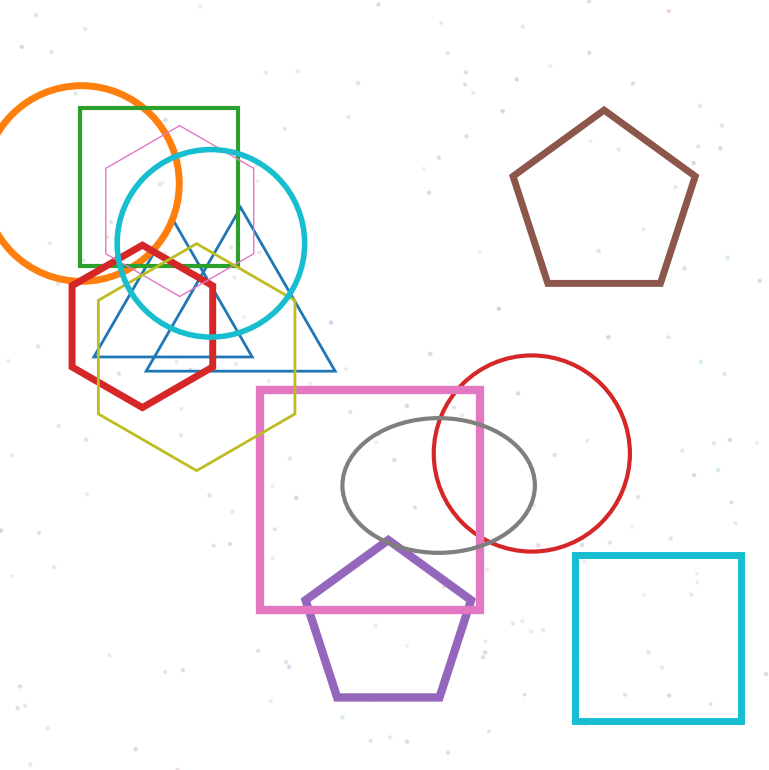[{"shape": "triangle", "thickness": 1, "radius": 0.71, "center": [0.313, 0.589]}, {"shape": "triangle", "thickness": 1, "radius": 0.59, "center": [0.225, 0.596]}, {"shape": "circle", "thickness": 2.5, "radius": 0.64, "center": [0.106, 0.762]}, {"shape": "square", "thickness": 1.5, "radius": 0.51, "center": [0.207, 0.758]}, {"shape": "circle", "thickness": 1.5, "radius": 0.64, "center": [0.691, 0.411]}, {"shape": "hexagon", "thickness": 2.5, "radius": 0.53, "center": [0.185, 0.576]}, {"shape": "pentagon", "thickness": 3, "radius": 0.57, "center": [0.504, 0.186]}, {"shape": "pentagon", "thickness": 2.5, "radius": 0.62, "center": [0.785, 0.733]}, {"shape": "square", "thickness": 3, "radius": 0.72, "center": [0.481, 0.351]}, {"shape": "hexagon", "thickness": 0.5, "radius": 0.55, "center": [0.233, 0.726]}, {"shape": "oval", "thickness": 1.5, "radius": 0.62, "center": [0.57, 0.37]}, {"shape": "hexagon", "thickness": 1, "radius": 0.74, "center": [0.255, 0.536]}, {"shape": "square", "thickness": 2.5, "radius": 0.54, "center": [0.855, 0.172]}, {"shape": "circle", "thickness": 2, "radius": 0.61, "center": [0.274, 0.684]}]